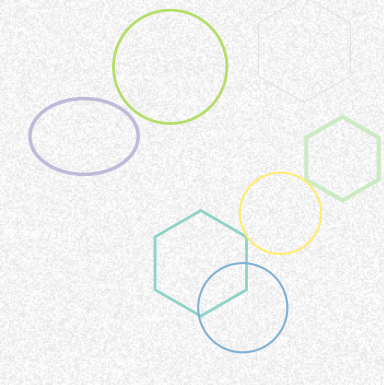[{"shape": "hexagon", "thickness": 2, "radius": 0.69, "center": [0.522, 0.316]}, {"shape": "oval", "thickness": 2.5, "radius": 0.7, "center": [0.218, 0.646]}, {"shape": "circle", "thickness": 1.5, "radius": 0.58, "center": [0.631, 0.201]}, {"shape": "circle", "thickness": 2, "radius": 0.74, "center": [0.442, 0.826]}, {"shape": "hexagon", "thickness": 0.5, "radius": 0.69, "center": [0.79, 0.871]}, {"shape": "hexagon", "thickness": 3, "radius": 0.54, "center": [0.89, 0.588]}, {"shape": "circle", "thickness": 1.5, "radius": 0.53, "center": [0.728, 0.446]}]